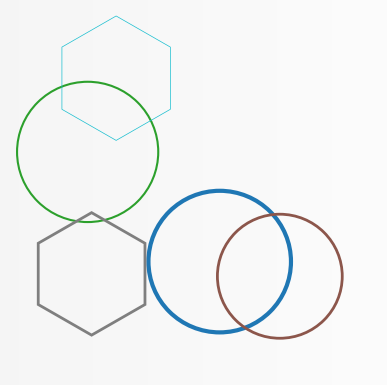[{"shape": "circle", "thickness": 3, "radius": 0.92, "center": [0.567, 0.321]}, {"shape": "circle", "thickness": 1.5, "radius": 0.91, "center": [0.226, 0.605]}, {"shape": "circle", "thickness": 2, "radius": 0.81, "center": [0.722, 0.282]}, {"shape": "hexagon", "thickness": 2, "radius": 0.8, "center": [0.236, 0.289]}, {"shape": "hexagon", "thickness": 0.5, "radius": 0.81, "center": [0.3, 0.797]}]